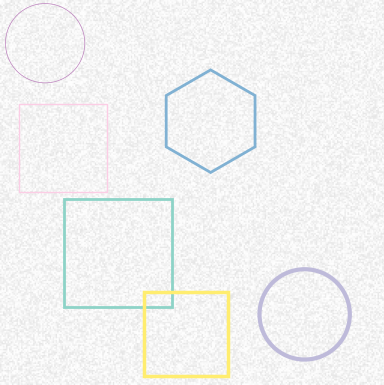[{"shape": "square", "thickness": 2, "radius": 0.7, "center": [0.307, 0.342]}, {"shape": "circle", "thickness": 3, "radius": 0.59, "center": [0.791, 0.183]}, {"shape": "hexagon", "thickness": 2, "radius": 0.67, "center": [0.547, 0.685]}, {"shape": "square", "thickness": 1, "radius": 0.58, "center": [0.164, 0.616]}, {"shape": "circle", "thickness": 0.5, "radius": 0.52, "center": [0.117, 0.888]}, {"shape": "square", "thickness": 2.5, "radius": 0.54, "center": [0.484, 0.133]}]